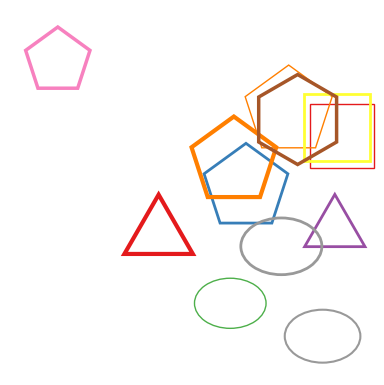[{"shape": "triangle", "thickness": 3, "radius": 0.51, "center": [0.412, 0.392]}, {"shape": "square", "thickness": 1, "radius": 0.41, "center": [0.888, 0.647]}, {"shape": "pentagon", "thickness": 2, "radius": 0.57, "center": [0.639, 0.513]}, {"shape": "oval", "thickness": 1, "radius": 0.46, "center": [0.598, 0.212]}, {"shape": "triangle", "thickness": 2, "radius": 0.45, "center": [0.87, 0.405]}, {"shape": "pentagon", "thickness": 1, "radius": 0.59, "center": [0.75, 0.712]}, {"shape": "pentagon", "thickness": 3, "radius": 0.58, "center": [0.607, 0.582]}, {"shape": "square", "thickness": 2, "radius": 0.43, "center": [0.875, 0.67]}, {"shape": "hexagon", "thickness": 2.5, "radius": 0.58, "center": [0.773, 0.69]}, {"shape": "pentagon", "thickness": 2.5, "radius": 0.44, "center": [0.15, 0.842]}, {"shape": "oval", "thickness": 2, "radius": 0.53, "center": [0.731, 0.36]}, {"shape": "oval", "thickness": 1.5, "radius": 0.49, "center": [0.838, 0.127]}]